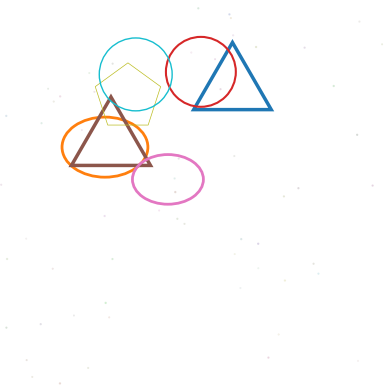[{"shape": "triangle", "thickness": 2.5, "radius": 0.58, "center": [0.604, 0.773]}, {"shape": "oval", "thickness": 2, "radius": 0.56, "center": [0.273, 0.618]}, {"shape": "circle", "thickness": 1.5, "radius": 0.45, "center": [0.522, 0.813]}, {"shape": "triangle", "thickness": 2.5, "radius": 0.59, "center": [0.288, 0.63]}, {"shape": "oval", "thickness": 2, "radius": 0.46, "center": [0.436, 0.534]}, {"shape": "pentagon", "thickness": 0.5, "radius": 0.45, "center": [0.332, 0.747]}, {"shape": "circle", "thickness": 1, "radius": 0.47, "center": [0.353, 0.807]}]